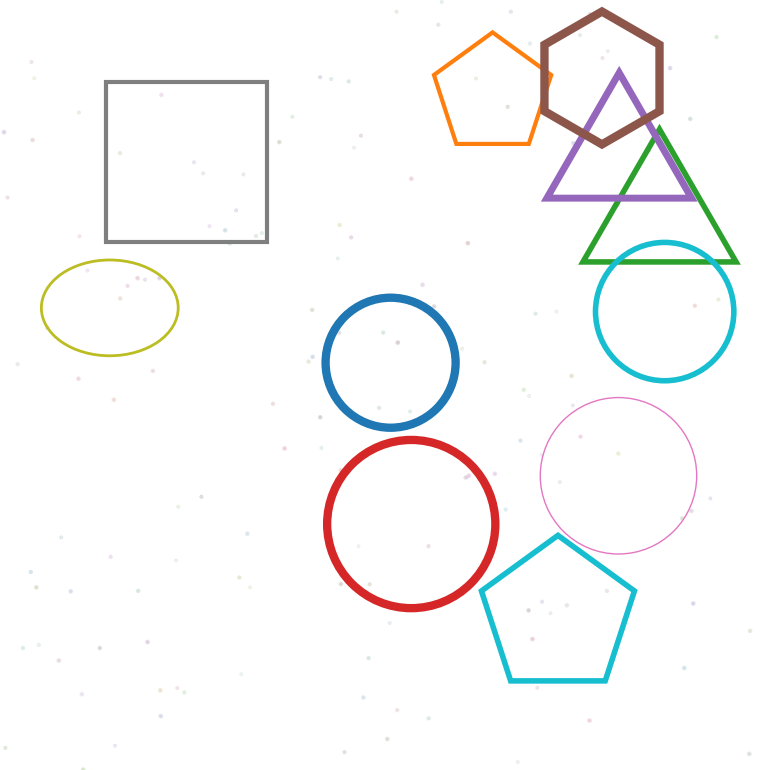[{"shape": "circle", "thickness": 3, "radius": 0.42, "center": [0.507, 0.529]}, {"shape": "pentagon", "thickness": 1.5, "radius": 0.4, "center": [0.64, 0.878]}, {"shape": "triangle", "thickness": 2, "radius": 0.57, "center": [0.856, 0.717]}, {"shape": "circle", "thickness": 3, "radius": 0.55, "center": [0.534, 0.319]}, {"shape": "triangle", "thickness": 2.5, "radius": 0.54, "center": [0.804, 0.797]}, {"shape": "hexagon", "thickness": 3, "radius": 0.43, "center": [0.782, 0.899]}, {"shape": "circle", "thickness": 0.5, "radius": 0.51, "center": [0.803, 0.382]}, {"shape": "square", "thickness": 1.5, "radius": 0.52, "center": [0.242, 0.79]}, {"shape": "oval", "thickness": 1, "radius": 0.44, "center": [0.143, 0.6]}, {"shape": "pentagon", "thickness": 2, "radius": 0.52, "center": [0.725, 0.2]}, {"shape": "circle", "thickness": 2, "radius": 0.45, "center": [0.863, 0.595]}]